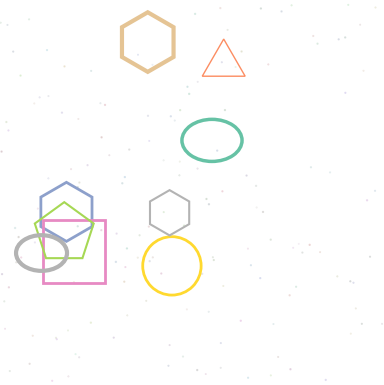[{"shape": "oval", "thickness": 2.5, "radius": 0.39, "center": [0.551, 0.635]}, {"shape": "triangle", "thickness": 1, "radius": 0.32, "center": [0.581, 0.834]}, {"shape": "hexagon", "thickness": 2, "radius": 0.38, "center": [0.173, 0.45]}, {"shape": "square", "thickness": 2, "radius": 0.4, "center": [0.192, 0.347]}, {"shape": "pentagon", "thickness": 1.5, "radius": 0.4, "center": [0.167, 0.395]}, {"shape": "circle", "thickness": 2, "radius": 0.38, "center": [0.447, 0.309]}, {"shape": "hexagon", "thickness": 3, "radius": 0.39, "center": [0.384, 0.891]}, {"shape": "hexagon", "thickness": 1.5, "radius": 0.29, "center": [0.441, 0.447]}, {"shape": "oval", "thickness": 3, "radius": 0.33, "center": [0.108, 0.343]}]